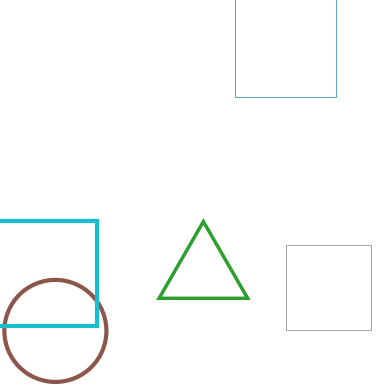[{"shape": "square", "thickness": 0.5, "radius": 0.65, "center": [0.742, 0.878]}, {"shape": "triangle", "thickness": 2.5, "radius": 0.66, "center": [0.528, 0.292]}, {"shape": "circle", "thickness": 3, "radius": 0.66, "center": [0.144, 0.14]}, {"shape": "square", "thickness": 0.5, "radius": 0.55, "center": [0.853, 0.253]}, {"shape": "square", "thickness": 3, "radius": 0.68, "center": [0.117, 0.289]}]